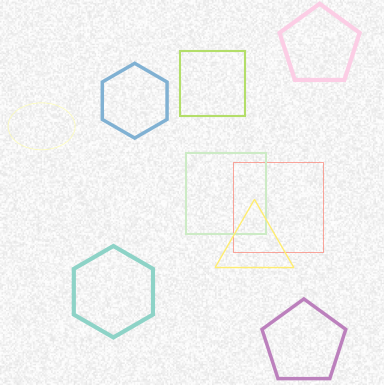[{"shape": "hexagon", "thickness": 3, "radius": 0.59, "center": [0.295, 0.242]}, {"shape": "oval", "thickness": 0.5, "radius": 0.44, "center": [0.108, 0.672]}, {"shape": "square", "thickness": 0.5, "radius": 0.59, "center": [0.722, 0.462]}, {"shape": "hexagon", "thickness": 2.5, "radius": 0.49, "center": [0.35, 0.738]}, {"shape": "square", "thickness": 1.5, "radius": 0.42, "center": [0.553, 0.783]}, {"shape": "pentagon", "thickness": 3, "radius": 0.55, "center": [0.83, 0.881]}, {"shape": "pentagon", "thickness": 2.5, "radius": 0.57, "center": [0.789, 0.109]}, {"shape": "square", "thickness": 1.5, "radius": 0.52, "center": [0.587, 0.497]}, {"shape": "triangle", "thickness": 1, "radius": 0.59, "center": [0.661, 0.364]}]